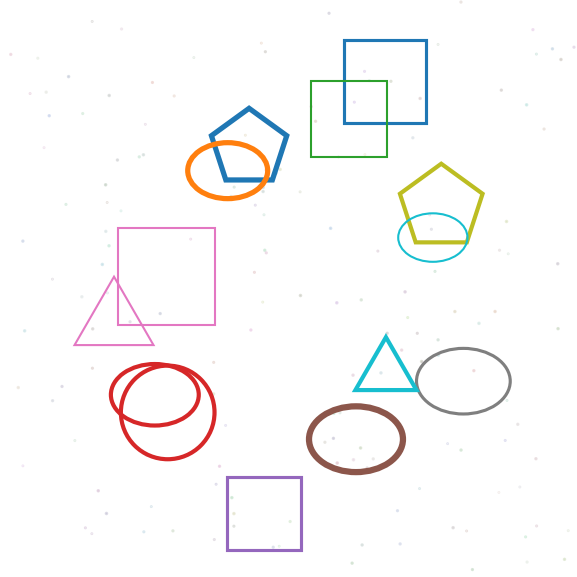[{"shape": "pentagon", "thickness": 2.5, "radius": 0.34, "center": [0.431, 0.743]}, {"shape": "square", "thickness": 1.5, "radius": 0.36, "center": [0.667, 0.858]}, {"shape": "oval", "thickness": 2.5, "radius": 0.35, "center": [0.394, 0.704]}, {"shape": "square", "thickness": 1, "radius": 0.33, "center": [0.605, 0.793]}, {"shape": "oval", "thickness": 2, "radius": 0.38, "center": [0.268, 0.316]}, {"shape": "circle", "thickness": 2, "radius": 0.41, "center": [0.29, 0.285]}, {"shape": "square", "thickness": 1.5, "radius": 0.32, "center": [0.457, 0.11]}, {"shape": "oval", "thickness": 3, "radius": 0.41, "center": [0.616, 0.239]}, {"shape": "square", "thickness": 1, "radius": 0.42, "center": [0.288, 0.521]}, {"shape": "triangle", "thickness": 1, "radius": 0.39, "center": [0.197, 0.441]}, {"shape": "oval", "thickness": 1.5, "radius": 0.41, "center": [0.802, 0.339]}, {"shape": "pentagon", "thickness": 2, "radius": 0.38, "center": [0.764, 0.64]}, {"shape": "oval", "thickness": 1, "radius": 0.3, "center": [0.75, 0.588]}, {"shape": "triangle", "thickness": 2, "radius": 0.31, "center": [0.668, 0.354]}]